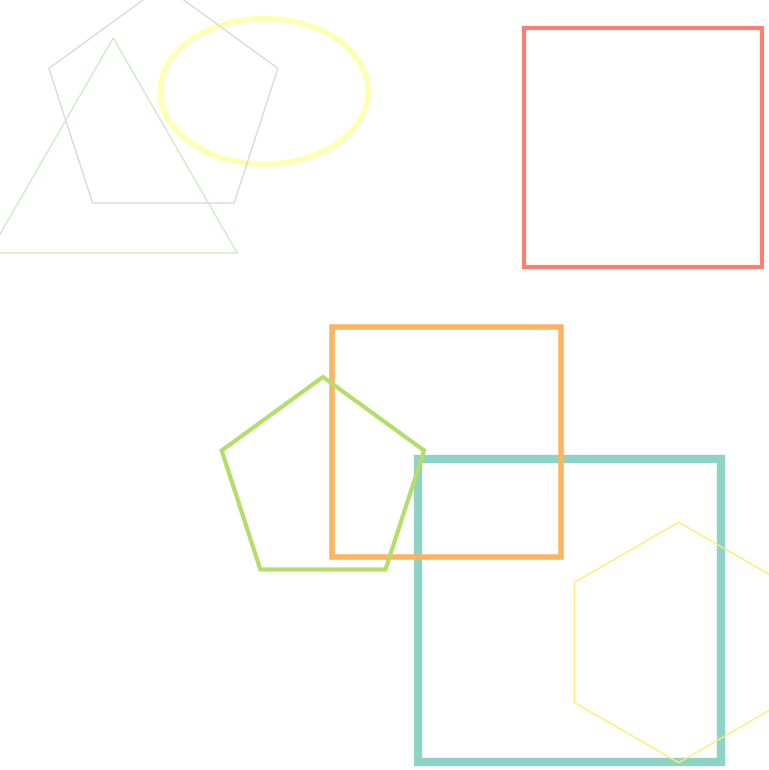[{"shape": "square", "thickness": 3, "radius": 0.98, "center": [0.739, 0.208]}, {"shape": "oval", "thickness": 2, "radius": 0.68, "center": [0.343, 0.881]}, {"shape": "square", "thickness": 1.5, "radius": 0.77, "center": [0.836, 0.808]}, {"shape": "square", "thickness": 2, "radius": 0.74, "center": [0.58, 0.426]}, {"shape": "pentagon", "thickness": 1.5, "radius": 0.69, "center": [0.419, 0.372]}, {"shape": "pentagon", "thickness": 0.5, "radius": 0.78, "center": [0.212, 0.863]}, {"shape": "triangle", "thickness": 0.5, "radius": 0.93, "center": [0.147, 0.764]}, {"shape": "hexagon", "thickness": 0.5, "radius": 0.78, "center": [0.881, 0.166]}]